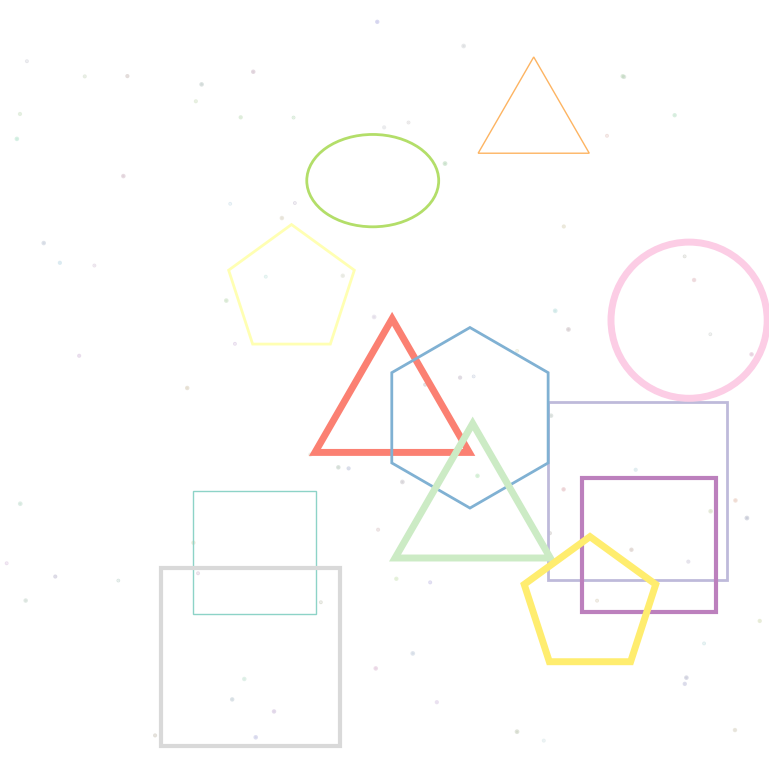[{"shape": "square", "thickness": 0.5, "radius": 0.4, "center": [0.331, 0.282]}, {"shape": "pentagon", "thickness": 1, "radius": 0.43, "center": [0.379, 0.623]}, {"shape": "square", "thickness": 1, "radius": 0.58, "center": [0.828, 0.362]}, {"shape": "triangle", "thickness": 2.5, "radius": 0.58, "center": [0.509, 0.47]}, {"shape": "hexagon", "thickness": 1, "radius": 0.59, "center": [0.61, 0.457]}, {"shape": "triangle", "thickness": 0.5, "radius": 0.42, "center": [0.693, 0.843]}, {"shape": "oval", "thickness": 1, "radius": 0.43, "center": [0.484, 0.765]}, {"shape": "circle", "thickness": 2.5, "radius": 0.51, "center": [0.895, 0.584]}, {"shape": "square", "thickness": 1.5, "radius": 0.58, "center": [0.325, 0.147]}, {"shape": "square", "thickness": 1.5, "radius": 0.44, "center": [0.843, 0.292]}, {"shape": "triangle", "thickness": 2.5, "radius": 0.58, "center": [0.614, 0.334]}, {"shape": "pentagon", "thickness": 2.5, "radius": 0.45, "center": [0.766, 0.213]}]